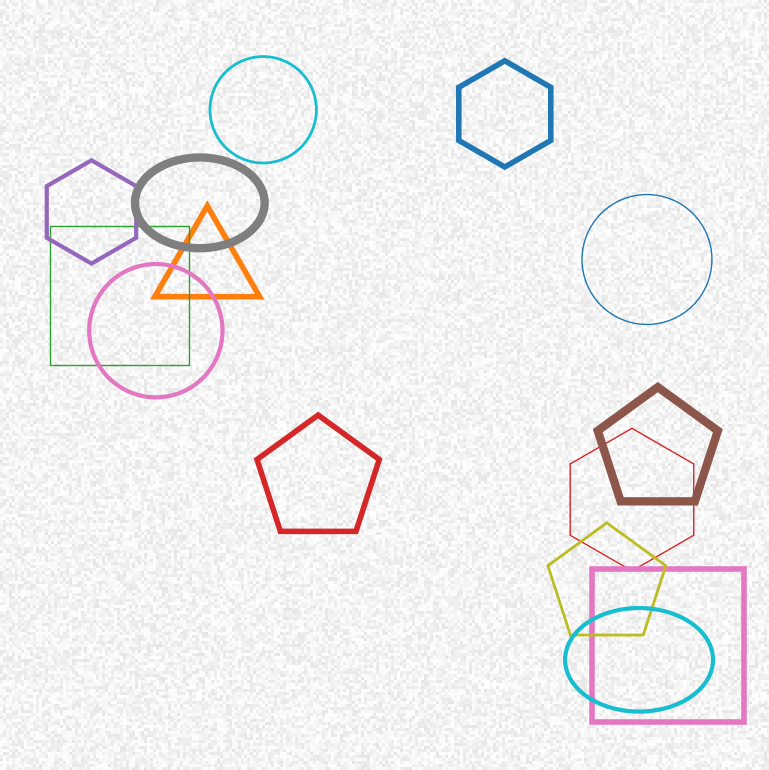[{"shape": "circle", "thickness": 0.5, "radius": 0.42, "center": [0.84, 0.663]}, {"shape": "hexagon", "thickness": 2, "radius": 0.34, "center": [0.656, 0.852]}, {"shape": "triangle", "thickness": 2, "radius": 0.39, "center": [0.269, 0.654]}, {"shape": "square", "thickness": 0.5, "radius": 0.45, "center": [0.155, 0.616]}, {"shape": "hexagon", "thickness": 0.5, "radius": 0.46, "center": [0.821, 0.351]}, {"shape": "pentagon", "thickness": 2, "radius": 0.42, "center": [0.413, 0.377]}, {"shape": "hexagon", "thickness": 1.5, "radius": 0.34, "center": [0.119, 0.725]}, {"shape": "pentagon", "thickness": 3, "radius": 0.41, "center": [0.854, 0.415]}, {"shape": "square", "thickness": 2, "radius": 0.49, "center": [0.868, 0.162]}, {"shape": "circle", "thickness": 1.5, "radius": 0.43, "center": [0.202, 0.571]}, {"shape": "oval", "thickness": 3, "radius": 0.42, "center": [0.259, 0.737]}, {"shape": "pentagon", "thickness": 1, "radius": 0.4, "center": [0.788, 0.24]}, {"shape": "oval", "thickness": 1.5, "radius": 0.48, "center": [0.83, 0.143]}, {"shape": "circle", "thickness": 1, "radius": 0.35, "center": [0.342, 0.857]}]